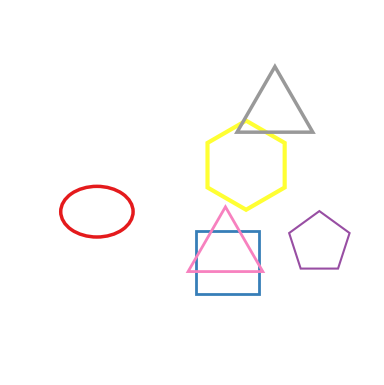[{"shape": "oval", "thickness": 2.5, "radius": 0.47, "center": [0.252, 0.45]}, {"shape": "square", "thickness": 2, "radius": 0.41, "center": [0.59, 0.318]}, {"shape": "pentagon", "thickness": 1.5, "radius": 0.41, "center": [0.83, 0.369]}, {"shape": "hexagon", "thickness": 3, "radius": 0.58, "center": [0.639, 0.571]}, {"shape": "triangle", "thickness": 2, "radius": 0.56, "center": [0.586, 0.351]}, {"shape": "triangle", "thickness": 2.5, "radius": 0.57, "center": [0.714, 0.713]}]